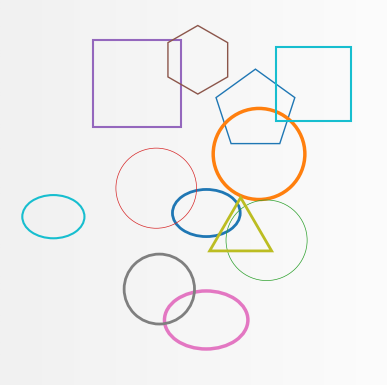[{"shape": "oval", "thickness": 2, "radius": 0.44, "center": [0.532, 0.447]}, {"shape": "pentagon", "thickness": 1, "radius": 0.53, "center": [0.659, 0.713]}, {"shape": "circle", "thickness": 2.5, "radius": 0.59, "center": [0.668, 0.6]}, {"shape": "circle", "thickness": 0.5, "radius": 0.52, "center": [0.688, 0.376]}, {"shape": "circle", "thickness": 0.5, "radius": 0.52, "center": [0.403, 0.511]}, {"shape": "square", "thickness": 1.5, "radius": 0.57, "center": [0.353, 0.783]}, {"shape": "hexagon", "thickness": 1, "radius": 0.44, "center": [0.51, 0.845]}, {"shape": "oval", "thickness": 2.5, "radius": 0.54, "center": [0.532, 0.169]}, {"shape": "circle", "thickness": 2, "radius": 0.45, "center": [0.411, 0.249]}, {"shape": "triangle", "thickness": 2, "radius": 0.46, "center": [0.621, 0.394]}, {"shape": "oval", "thickness": 1.5, "radius": 0.4, "center": [0.138, 0.437]}, {"shape": "square", "thickness": 1.5, "radius": 0.48, "center": [0.808, 0.782]}]